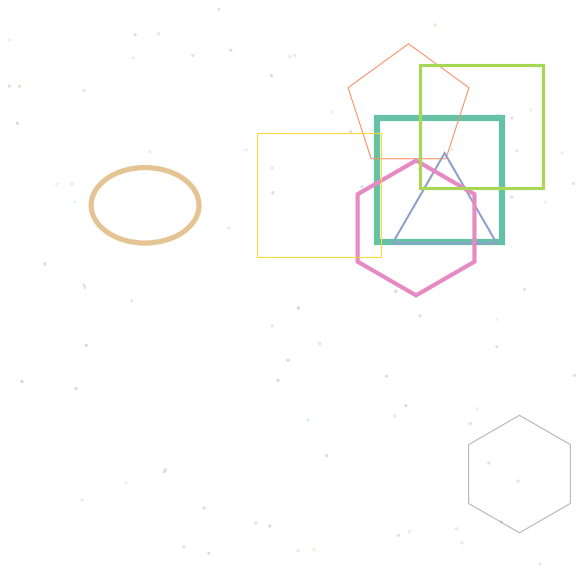[{"shape": "square", "thickness": 3, "radius": 0.54, "center": [0.761, 0.687]}, {"shape": "pentagon", "thickness": 0.5, "radius": 0.55, "center": [0.707, 0.813]}, {"shape": "triangle", "thickness": 1, "radius": 0.52, "center": [0.77, 0.63]}, {"shape": "hexagon", "thickness": 2, "radius": 0.58, "center": [0.72, 0.604]}, {"shape": "square", "thickness": 1.5, "radius": 0.53, "center": [0.834, 0.78]}, {"shape": "square", "thickness": 0.5, "radius": 0.54, "center": [0.553, 0.662]}, {"shape": "oval", "thickness": 2.5, "radius": 0.47, "center": [0.251, 0.644]}, {"shape": "hexagon", "thickness": 0.5, "radius": 0.51, "center": [0.9, 0.178]}]